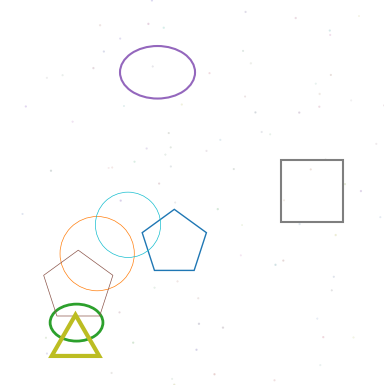[{"shape": "pentagon", "thickness": 1, "radius": 0.44, "center": [0.453, 0.369]}, {"shape": "circle", "thickness": 0.5, "radius": 0.48, "center": [0.252, 0.341]}, {"shape": "oval", "thickness": 2, "radius": 0.34, "center": [0.199, 0.162]}, {"shape": "oval", "thickness": 1.5, "radius": 0.49, "center": [0.409, 0.812]}, {"shape": "pentagon", "thickness": 0.5, "radius": 0.47, "center": [0.203, 0.256]}, {"shape": "square", "thickness": 1.5, "radius": 0.4, "center": [0.81, 0.504]}, {"shape": "triangle", "thickness": 3, "radius": 0.36, "center": [0.196, 0.111]}, {"shape": "circle", "thickness": 0.5, "radius": 0.42, "center": [0.332, 0.416]}]